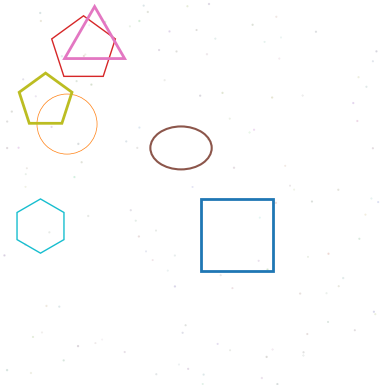[{"shape": "square", "thickness": 2, "radius": 0.47, "center": [0.616, 0.39]}, {"shape": "circle", "thickness": 0.5, "radius": 0.39, "center": [0.174, 0.678]}, {"shape": "pentagon", "thickness": 1, "radius": 0.43, "center": [0.217, 0.872]}, {"shape": "oval", "thickness": 1.5, "radius": 0.4, "center": [0.47, 0.616]}, {"shape": "triangle", "thickness": 2, "radius": 0.45, "center": [0.246, 0.893]}, {"shape": "pentagon", "thickness": 2, "radius": 0.36, "center": [0.118, 0.738]}, {"shape": "hexagon", "thickness": 1, "radius": 0.35, "center": [0.105, 0.413]}]